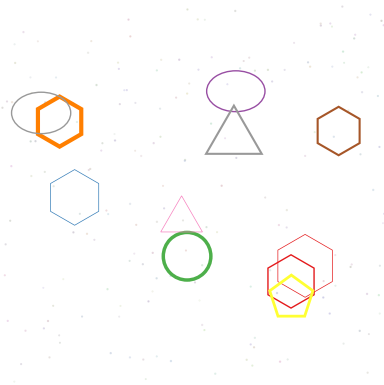[{"shape": "hexagon", "thickness": 0.5, "radius": 0.41, "center": [0.792, 0.31]}, {"shape": "hexagon", "thickness": 1, "radius": 0.35, "center": [0.756, 0.269]}, {"shape": "hexagon", "thickness": 0.5, "radius": 0.36, "center": [0.194, 0.487]}, {"shape": "circle", "thickness": 2.5, "radius": 0.31, "center": [0.486, 0.334]}, {"shape": "oval", "thickness": 1, "radius": 0.38, "center": [0.613, 0.763]}, {"shape": "hexagon", "thickness": 3, "radius": 0.32, "center": [0.155, 0.684]}, {"shape": "pentagon", "thickness": 2, "radius": 0.29, "center": [0.757, 0.227]}, {"shape": "hexagon", "thickness": 1.5, "radius": 0.31, "center": [0.88, 0.66]}, {"shape": "triangle", "thickness": 0.5, "radius": 0.31, "center": [0.472, 0.429]}, {"shape": "triangle", "thickness": 1.5, "radius": 0.42, "center": [0.608, 0.642]}, {"shape": "oval", "thickness": 1, "radius": 0.38, "center": [0.107, 0.707]}]